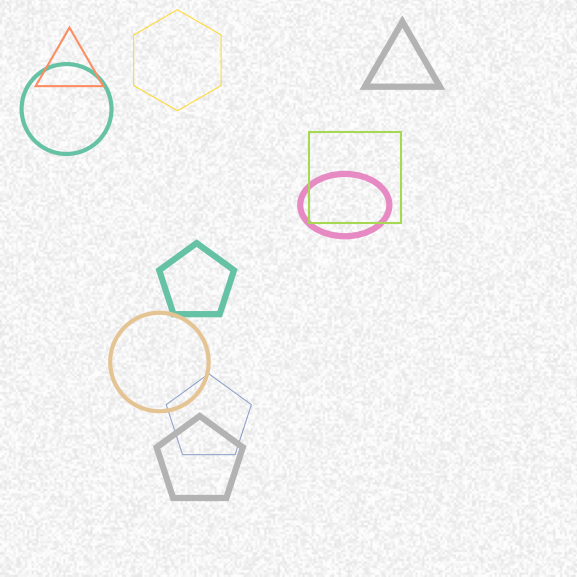[{"shape": "circle", "thickness": 2, "radius": 0.39, "center": [0.115, 0.81]}, {"shape": "pentagon", "thickness": 3, "radius": 0.34, "center": [0.34, 0.51]}, {"shape": "triangle", "thickness": 1, "radius": 0.34, "center": [0.12, 0.884]}, {"shape": "pentagon", "thickness": 0.5, "radius": 0.39, "center": [0.362, 0.274]}, {"shape": "oval", "thickness": 3, "radius": 0.39, "center": [0.597, 0.644]}, {"shape": "square", "thickness": 1, "radius": 0.4, "center": [0.614, 0.692]}, {"shape": "hexagon", "thickness": 0.5, "radius": 0.44, "center": [0.307, 0.895]}, {"shape": "circle", "thickness": 2, "radius": 0.43, "center": [0.276, 0.372]}, {"shape": "pentagon", "thickness": 3, "radius": 0.39, "center": [0.346, 0.2]}, {"shape": "triangle", "thickness": 3, "radius": 0.38, "center": [0.697, 0.886]}]